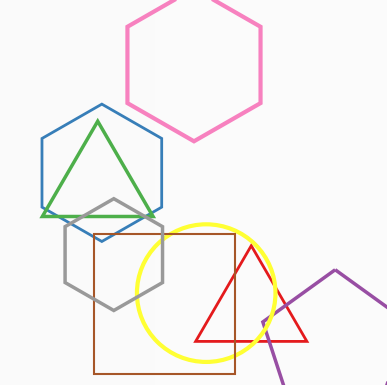[{"shape": "triangle", "thickness": 2, "radius": 0.83, "center": [0.648, 0.196]}, {"shape": "hexagon", "thickness": 2, "radius": 0.89, "center": [0.263, 0.551]}, {"shape": "triangle", "thickness": 2.5, "radius": 0.82, "center": [0.252, 0.52]}, {"shape": "pentagon", "thickness": 2.5, "radius": 0.98, "center": [0.865, 0.103]}, {"shape": "circle", "thickness": 3, "radius": 0.89, "center": [0.532, 0.239]}, {"shape": "square", "thickness": 1.5, "radius": 0.91, "center": [0.424, 0.21]}, {"shape": "hexagon", "thickness": 3, "radius": 0.99, "center": [0.501, 0.831]}, {"shape": "hexagon", "thickness": 2.5, "radius": 0.73, "center": [0.294, 0.339]}]